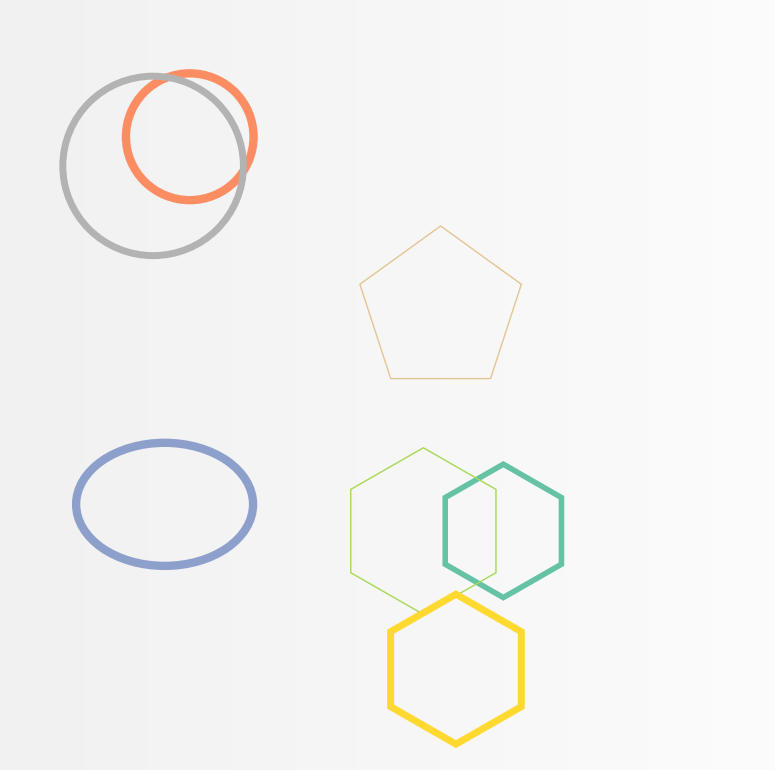[{"shape": "hexagon", "thickness": 2, "radius": 0.43, "center": [0.649, 0.311]}, {"shape": "circle", "thickness": 3, "radius": 0.41, "center": [0.245, 0.822]}, {"shape": "oval", "thickness": 3, "radius": 0.57, "center": [0.212, 0.345]}, {"shape": "hexagon", "thickness": 0.5, "radius": 0.54, "center": [0.546, 0.31]}, {"shape": "hexagon", "thickness": 2.5, "radius": 0.49, "center": [0.588, 0.131]}, {"shape": "pentagon", "thickness": 0.5, "radius": 0.55, "center": [0.569, 0.597]}, {"shape": "circle", "thickness": 2.5, "radius": 0.58, "center": [0.198, 0.785]}]